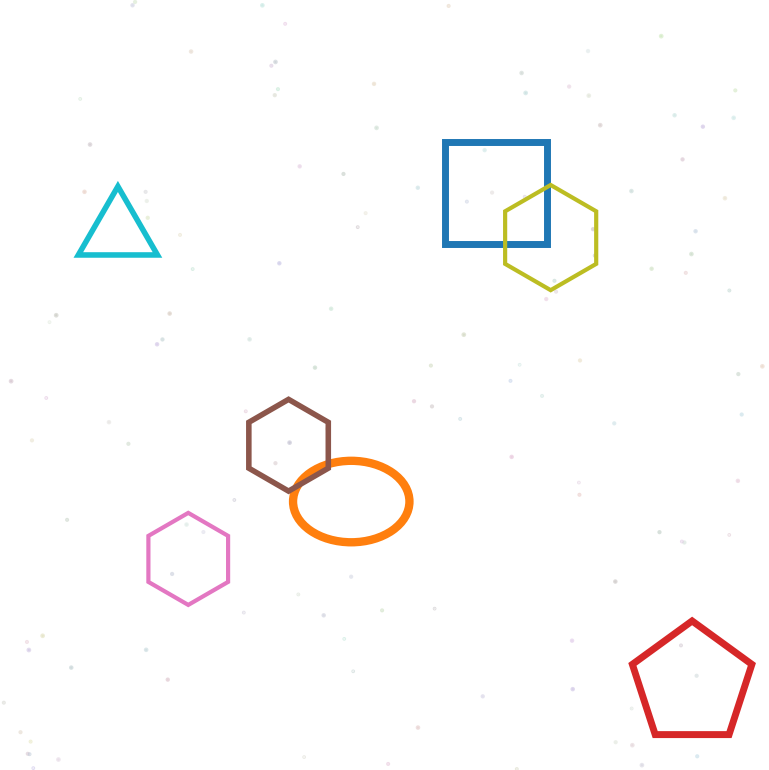[{"shape": "square", "thickness": 2.5, "radius": 0.33, "center": [0.644, 0.749]}, {"shape": "oval", "thickness": 3, "radius": 0.38, "center": [0.456, 0.349]}, {"shape": "pentagon", "thickness": 2.5, "radius": 0.41, "center": [0.899, 0.112]}, {"shape": "hexagon", "thickness": 2, "radius": 0.3, "center": [0.375, 0.422]}, {"shape": "hexagon", "thickness": 1.5, "radius": 0.3, "center": [0.244, 0.274]}, {"shape": "hexagon", "thickness": 1.5, "radius": 0.34, "center": [0.715, 0.691]}, {"shape": "triangle", "thickness": 2, "radius": 0.3, "center": [0.153, 0.699]}]